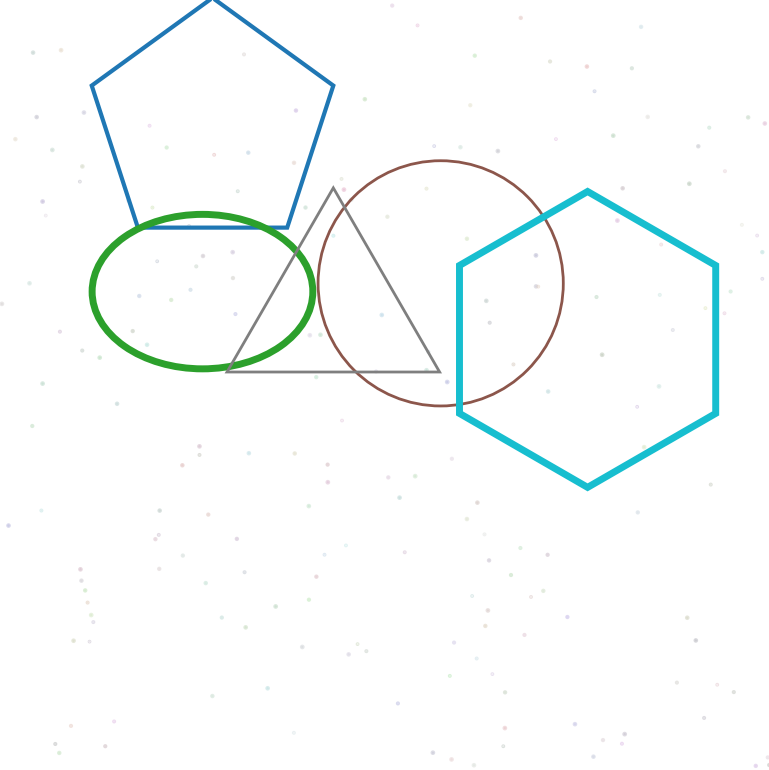[{"shape": "pentagon", "thickness": 1.5, "radius": 0.82, "center": [0.276, 0.838]}, {"shape": "oval", "thickness": 2.5, "radius": 0.72, "center": [0.263, 0.621]}, {"shape": "circle", "thickness": 1, "radius": 0.8, "center": [0.572, 0.632]}, {"shape": "triangle", "thickness": 1, "radius": 0.8, "center": [0.433, 0.597]}, {"shape": "hexagon", "thickness": 2.5, "radius": 0.96, "center": [0.763, 0.559]}]